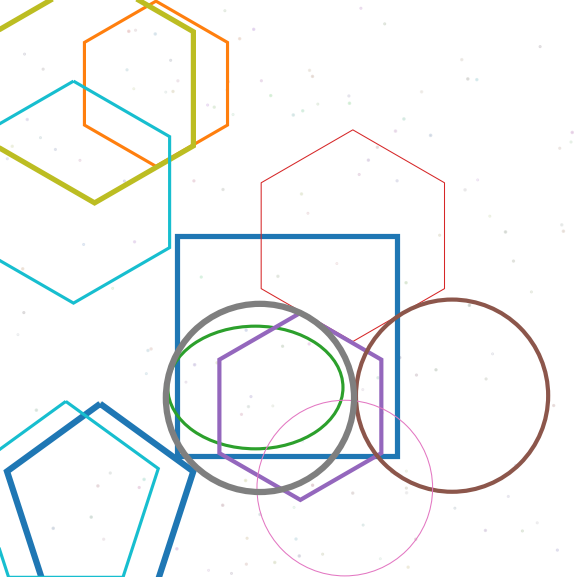[{"shape": "pentagon", "thickness": 3, "radius": 0.85, "center": [0.173, 0.13]}, {"shape": "square", "thickness": 2.5, "radius": 0.95, "center": [0.497, 0.4]}, {"shape": "hexagon", "thickness": 1.5, "radius": 0.72, "center": [0.27, 0.854]}, {"shape": "oval", "thickness": 1.5, "radius": 0.76, "center": [0.442, 0.328]}, {"shape": "hexagon", "thickness": 0.5, "radius": 0.92, "center": [0.611, 0.591]}, {"shape": "hexagon", "thickness": 2, "radius": 0.81, "center": [0.52, 0.295]}, {"shape": "circle", "thickness": 2, "radius": 0.83, "center": [0.783, 0.314]}, {"shape": "circle", "thickness": 0.5, "radius": 0.76, "center": [0.597, 0.154]}, {"shape": "circle", "thickness": 3, "radius": 0.81, "center": [0.45, 0.31]}, {"shape": "hexagon", "thickness": 2.5, "radius": 0.99, "center": [0.164, 0.845]}, {"shape": "pentagon", "thickness": 1.5, "radius": 0.84, "center": [0.114, 0.136]}, {"shape": "hexagon", "thickness": 1.5, "radius": 0.96, "center": [0.127, 0.666]}]